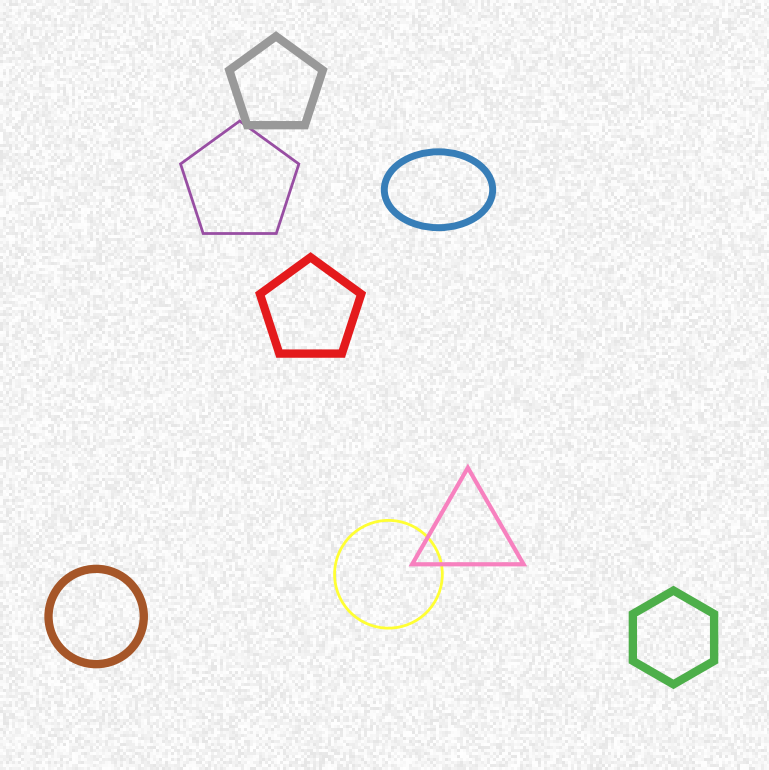[{"shape": "pentagon", "thickness": 3, "radius": 0.35, "center": [0.403, 0.597]}, {"shape": "oval", "thickness": 2.5, "radius": 0.35, "center": [0.569, 0.754]}, {"shape": "hexagon", "thickness": 3, "radius": 0.3, "center": [0.875, 0.172]}, {"shape": "pentagon", "thickness": 1, "radius": 0.4, "center": [0.311, 0.762]}, {"shape": "circle", "thickness": 1, "radius": 0.35, "center": [0.504, 0.254]}, {"shape": "circle", "thickness": 3, "radius": 0.31, "center": [0.125, 0.199]}, {"shape": "triangle", "thickness": 1.5, "radius": 0.42, "center": [0.608, 0.309]}, {"shape": "pentagon", "thickness": 3, "radius": 0.32, "center": [0.358, 0.889]}]